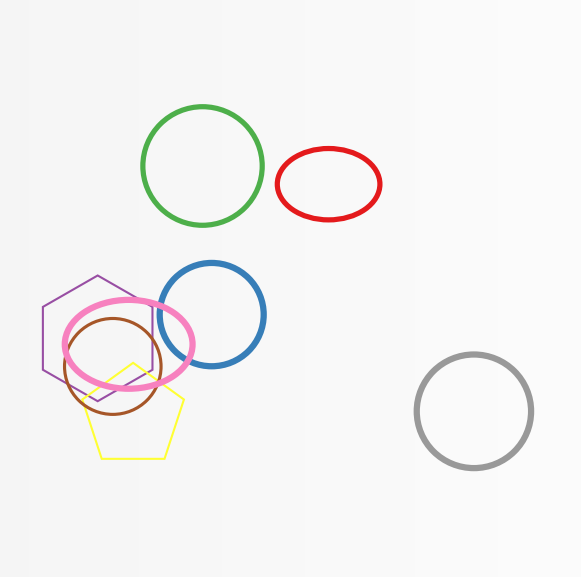[{"shape": "oval", "thickness": 2.5, "radius": 0.44, "center": [0.565, 0.68]}, {"shape": "circle", "thickness": 3, "radius": 0.45, "center": [0.364, 0.454]}, {"shape": "circle", "thickness": 2.5, "radius": 0.51, "center": [0.348, 0.712]}, {"shape": "hexagon", "thickness": 1, "radius": 0.54, "center": [0.168, 0.413]}, {"shape": "pentagon", "thickness": 1, "radius": 0.46, "center": [0.229, 0.279]}, {"shape": "circle", "thickness": 1.5, "radius": 0.42, "center": [0.194, 0.365]}, {"shape": "oval", "thickness": 3, "radius": 0.55, "center": [0.221, 0.403]}, {"shape": "circle", "thickness": 3, "radius": 0.49, "center": [0.815, 0.287]}]